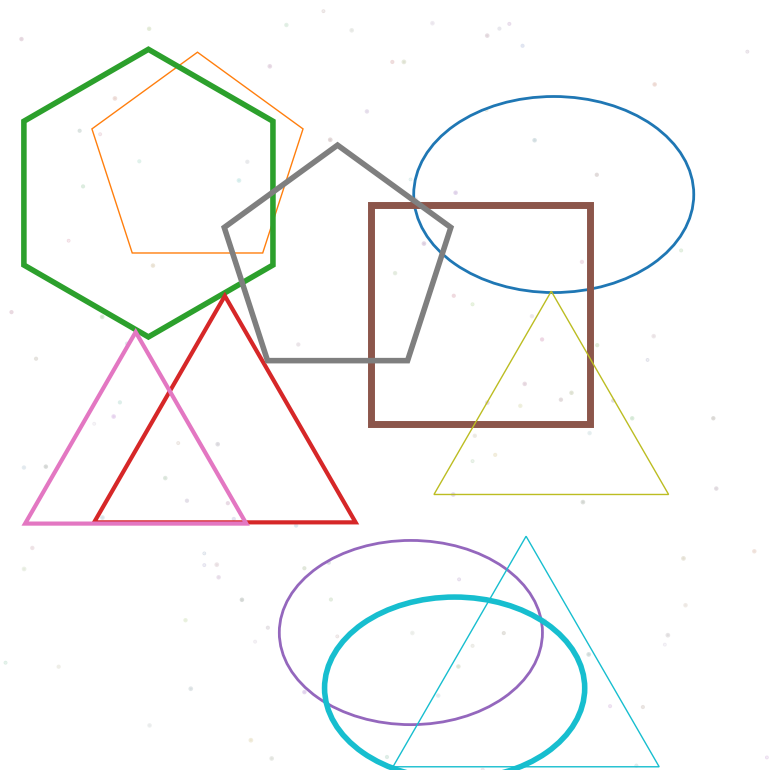[{"shape": "oval", "thickness": 1, "radius": 0.91, "center": [0.719, 0.747]}, {"shape": "pentagon", "thickness": 0.5, "radius": 0.72, "center": [0.256, 0.788]}, {"shape": "hexagon", "thickness": 2, "radius": 0.93, "center": [0.193, 0.749]}, {"shape": "triangle", "thickness": 1.5, "radius": 0.98, "center": [0.292, 0.42]}, {"shape": "oval", "thickness": 1, "radius": 0.85, "center": [0.534, 0.179]}, {"shape": "square", "thickness": 2.5, "radius": 0.71, "center": [0.624, 0.592]}, {"shape": "triangle", "thickness": 1.5, "radius": 0.83, "center": [0.176, 0.403]}, {"shape": "pentagon", "thickness": 2, "radius": 0.77, "center": [0.438, 0.657]}, {"shape": "triangle", "thickness": 0.5, "radius": 0.88, "center": [0.716, 0.446]}, {"shape": "oval", "thickness": 2, "radius": 0.84, "center": [0.59, 0.106]}, {"shape": "triangle", "thickness": 0.5, "radius": 1.0, "center": [0.683, 0.104]}]